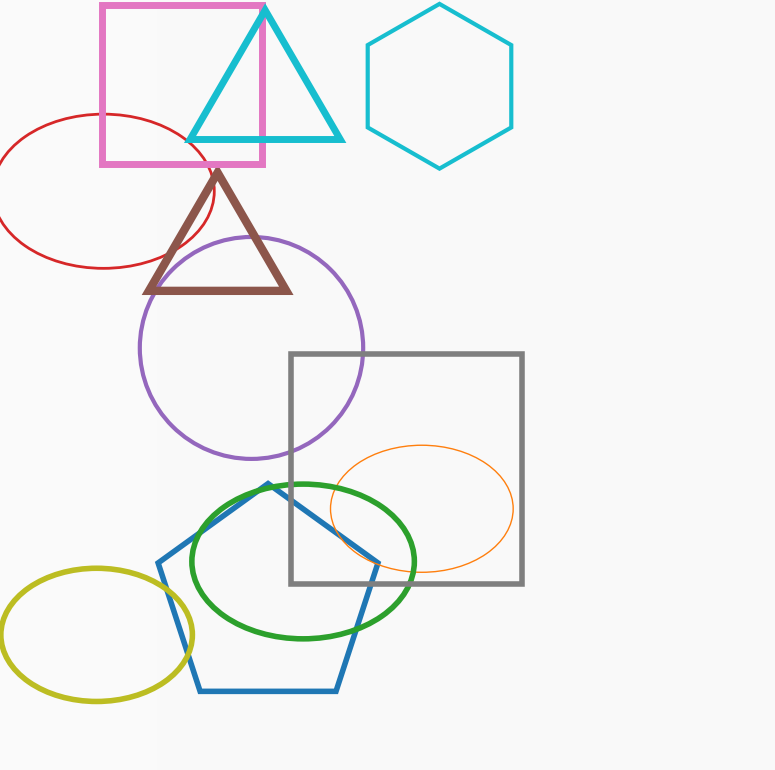[{"shape": "pentagon", "thickness": 2, "radius": 0.75, "center": [0.346, 0.223]}, {"shape": "oval", "thickness": 0.5, "radius": 0.59, "center": [0.544, 0.339]}, {"shape": "oval", "thickness": 2, "radius": 0.72, "center": [0.391, 0.271]}, {"shape": "oval", "thickness": 1, "radius": 0.72, "center": [0.133, 0.752]}, {"shape": "circle", "thickness": 1.5, "radius": 0.72, "center": [0.325, 0.548]}, {"shape": "triangle", "thickness": 3, "radius": 0.51, "center": [0.281, 0.673]}, {"shape": "square", "thickness": 2.5, "radius": 0.52, "center": [0.235, 0.89]}, {"shape": "square", "thickness": 2, "radius": 0.75, "center": [0.525, 0.391]}, {"shape": "oval", "thickness": 2, "radius": 0.62, "center": [0.125, 0.176]}, {"shape": "triangle", "thickness": 2.5, "radius": 0.56, "center": [0.342, 0.875]}, {"shape": "hexagon", "thickness": 1.5, "radius": 0.53, "center": [0.567, 0.888]}]